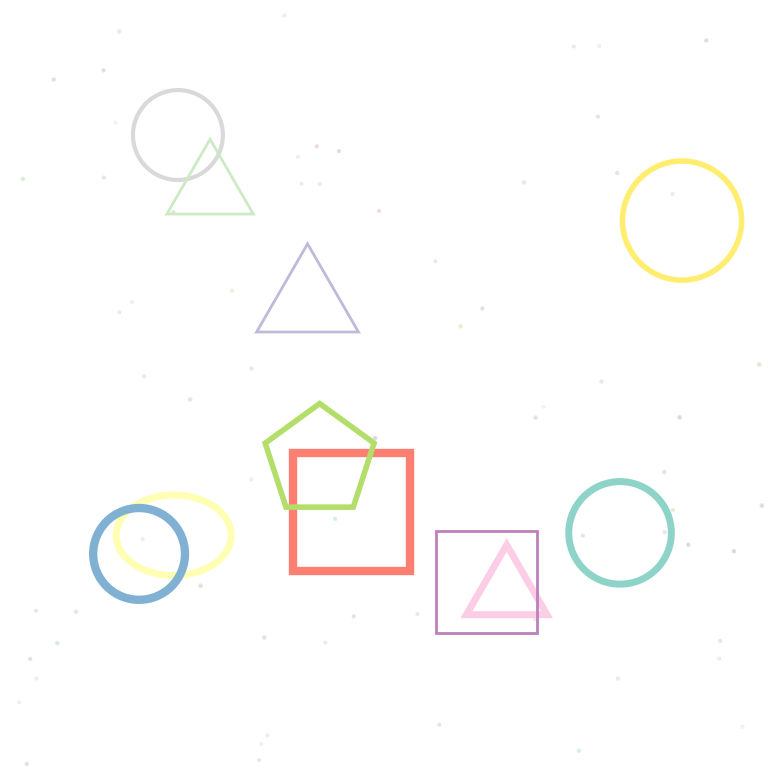[{"shape": "circle", "thickness": 2.5, "radius": 0.33, "center": [0.805, 0.308]}, {"shape": "oval", "thickness": 2.5, "radius": 0.37, "center": [0.226, 0.305]}, {"shape": "triangle", "thickness": 1, "radius": 0.38, "center": [0.399, 0.607]}, {"shape": "square", "thickness": 3, "radius": 0.38, "center": [0.456, 0.335]}, {"shape": "circle", "thickness": 3, "radius": 0.3, "center": [0.181, 0.281]}, {"shape": "pentagon", "thickness": 2, "radius": 0.37, "center": [0.415, 0.402]}, {"shape": "triangle", "thickness": 2.5, "radius": 0.3, "center": [0.658, 0.232]}, {"shape": "circle", "thickness": 1.5, "radius": 0.29, "center": [0.231, 0.825]}, {"shape": "square", "thickness": 1, "radius": 0.33, "center": [0.632, 0.244]}, {"shape": "triangle", "thickness": 1, "radius": 0.32, "center": [0.273, 0.754]}, {"shape": "circle", "thickness": 2, "radius": 0.39, "center": [0.886, 0.714]}]